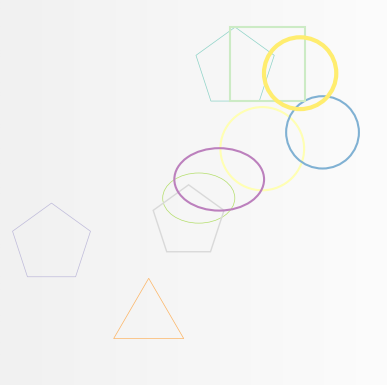[{"shape": "pentagon", "thickness": 0.5, "radius": 0.53, "center": [0.607, 0.823]}, {"shape": "circle", "thickness": 1.5, "radius": 0.54, "center": [0.677, 0.614]}, {"shape": "pentagon", "thickness": 0.5, "radius": 0.53, "center": [0.133, 0.367]}, {"shape": "circle", "thickness": 1.5, "radius": 0.47, "center": [0.832, 0.656]}, {"shape": "triangle", "thickness": 0.5, "radius": 0.52, "center": [0.384, 0.173]}, {"shape": "oval", "thickness": 0.5, "radius": 0.47, "center": [0.513, 0.486]}, {"shape": "pentagon", "thickness": 1, "radius": 0.48, "center": [0.487, 0.424]}, {"shape": "oval", "thickness": 1.5, "radius": 0.58, "center": [0.566, 0.534]}, {"shape": "square", "thickness": 1.5, "radius": 0.48, "center": [0.69, 0.834]}, {"shape": "circle", "thickness": 3, "radius": 0.47, "center": [0.775, 0.81]}]